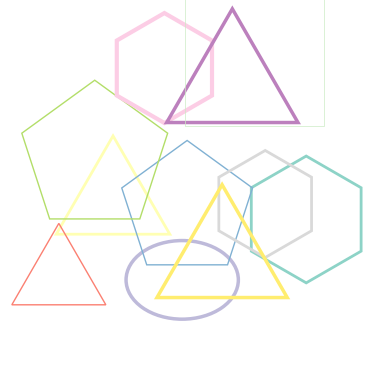[{"shape": "hexagon", "thickness": 2, "radius": 0.82, "center": [0.795, 0.43]}, {"shape": "triangle", "thickness": 2, "radius": 0.85, "center": [0.294, 0.477]}, {"shape": "oval", "thickness": 2.5, "radius": 0.73, "center": [0.473, 0.273]}, {"shape": "triangle", "thickness": 1, "radius": 0.7, "center": [0.153, 0.279]}, {"shape": "pentagon", "thickness": 1, "radius": 0.89, "center": [0.486, 0.457]}, {"shape": "pentagon", "thickness": 1, "radius": 1.0, "center": [0.246, 0.592]}, {"shape": "hexagon", "thickness": 3, "radius": 0.71, "center": [0.427, 0.823]}, {"shape": "hexagon", "thickness": 2, "radius": 0.7, "center": [0.689, 0.47]}, {"shape": "triangle", "thickness": 2.5, "radius": 0.98, "center": [0.603, 0.78]}, {"shape": "square", "thickness": 0.5, "radius": 0.9, "center": [0.66, 0.853]}, {"shape": "triangle", "thickness": 2.5, "radius": 0.98, "center": [0.577, 0.325]}]